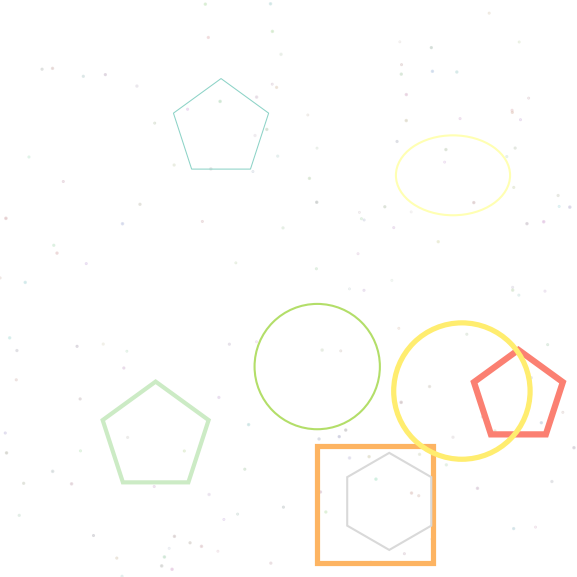[{"shape": "pentagon", "thickness": 0.5, "radius": 0.43, "center": [0.383, 0.776]}, {"shape": "oval", "thickness": 1, "radius": 0.49, "center": [0.784, 0.696]}, {"shape": "pentagon", "thickness": 3, "radius": 0.4, "center": [0.898, 0.312]}, {"shape": "square", "thickness": 2.5, "radius": 0.5, "center": [0.649, 0.126]}, {"shape": "circle", "thickness": 1, "radius": 0.54, "center": [0.549, 0.364]}, {"shape": "hexagon", "thickness": 1, "radius": 0.42, "center": [0.674, 0.131]}, {"shape": "pentagon", "thickness": 2, "radius": 0.48, "center": [0.269, 0.242]}, {"shape": "circle", "thickness": 2.5, "radius": 0.59, "center": [0.8, 0.322]}]